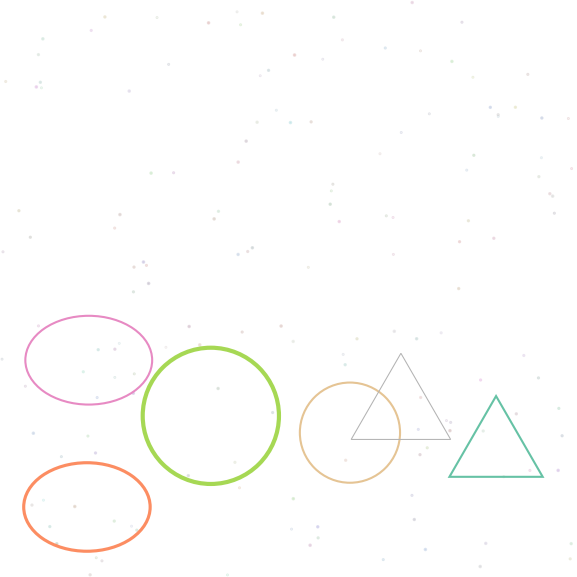[{"shape": "triangle", "thickness": 1, "radius": 0.47, "center": [0.859, 0.22]}, {"shape": "oval", "thickness": 1.5, "radius": 0.55, "center": [0.151, 0.121]}, {"shape": "oval", "thickness": 1, "radius": 0.55, "center": [0.154, 0.375]}, {"shape": "circle", "thickness": 2, "radius": 0.59, "center": [0.365, 0.279]}, {"shape": "circle", "thickness": 1, "radius": 0.43, "center": [0.606, 0.25]}, {"shape": "triangle", "thickness": 0.5, "radius": 0.5, "center": [0.694, 0.288]}]